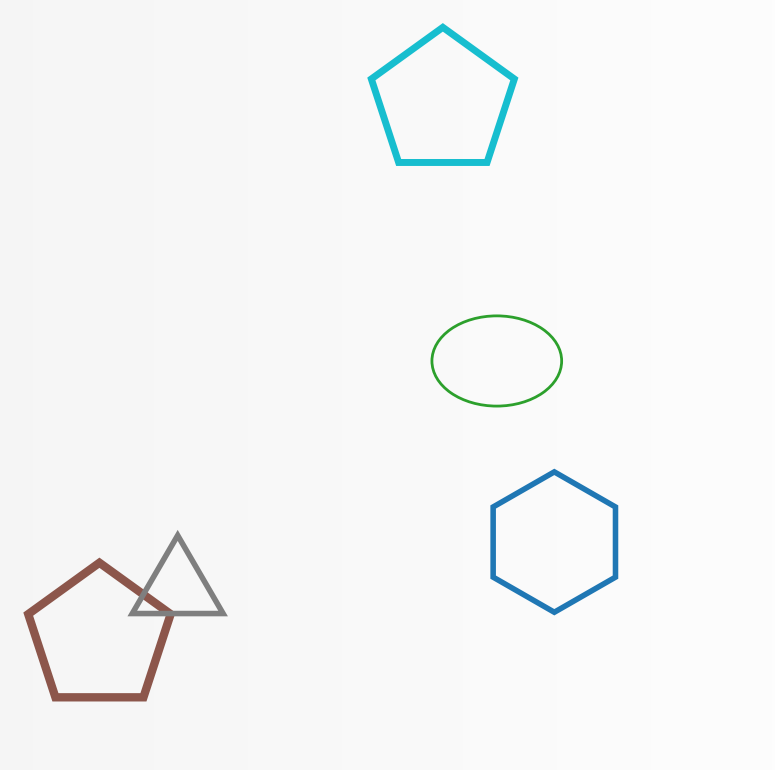[{"shape": "hexagon", "thickness": 2, "radius": 0.46, "center": [0.715, 0.296]}, {"shape": "oval", "thickness": 1, "radius": 0.42, "center": [0.641, 0.531]}, {"shape": "pentagon", "thickness": 3, "radius": 0.48, "center": [0.128, 0.173]}, {"shape": "triangle", "thickness": 2, "radius": 0.34, "center": [0.229, 0.237]}, {"shape": "pentagon", "thickness": 2.5, "radius": 0.49, "center": [0.571, 0.867]}]